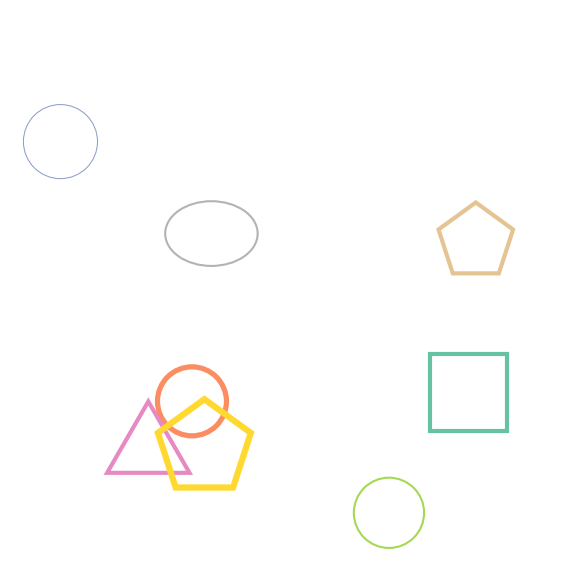[{"shape": "square", "thickness": 2, "radius": 0.33, "center": [0.811, 0.319]}, {"shape": "circle", "thickness": 2.5, "radius": 0.3, "center": [0.332, 0.304]}, {"shape": "circle", "thickness": 0.5, "radius": 0.32, "center": [0.105, 0.754]}, {"shape": "triangle", "thickness": 2, "radius": 0.41, "center": [0.257, 0.222]}, {"shape": "circle", "thickness": 1, "radius": 0.3, "center": [0.674, 0.111]}, {"shape": "pentagon", "thickness": 3, "radius": 0.42, "center": [0.354, 0.223]}, {"shape": "pentagon", "thickness": 2, "radius": 0.34, "center": [0.824, 0.581]}, {"shape": "oval", "thickness": 1, "radius": 0.4, "center": [0.366, 0.595]}]